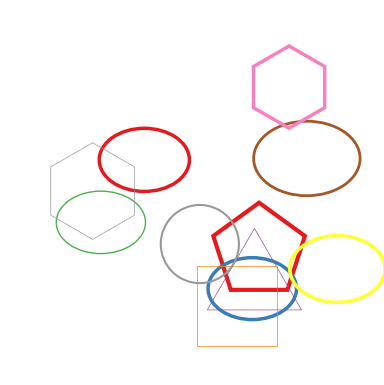[{"shape": "oval", "thickness": 2.5, "radius": 0.59, "center": [0.375, 0.585]}, {"shape": "pentagon", "thickness": 3, "radius": 0.63, "center": [0.673, 0.348]}, {"shape": "oval", "thickness": 2.5, "radius": 0.57, "center": [0.655, 0.25]}, {"shape": "oval", "thickness": 1, "radius": 0.58, "center": [0.262, 0.422]}, {"shape": "triangle", "thickness": 0.5, "radius": 0.71, "center": [0.661, 0.266]}, {"shape": "square", "thickness": 0.5, "radius": 0.52, "center": [0.616, 0.205]}, {"shape": "oval", "thickness": 2.5, "radius": 0.62, "center": [0.876, 0.301]}, {"shape": "oval", "thickness": 2, "radius": 0.69, "center": [0.797, 0.588]}, {"shape": "hexagon", "thickness": 2.5, "radius": 0.53, "center": [0.751, 0.774]}, {"shape": "circle", "thickness": 1.5, "radius": 0.51, "center": [0.519, 0.366]}, {"shape": "hexagon", "thickness": 0.5, "radius": 0.63, "center": [0.241, 0.504]}]